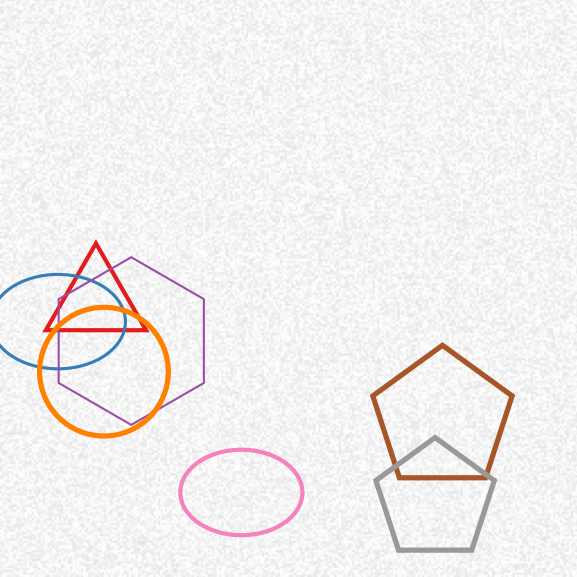[{"shape": "triangle", "thickness": 2, "radius": 0.5, "center": [0.166, 0.477]}, {"shape": "oval", "thickness": 1.5, "radius": 0.58, "center": [0.1, 0.442]}, {"shape": "hexagon", "thickness": 1, "radius": 0.73, "center": [0.227, 0.409]}, {"shape": "circle", "thickness": 2.5, "radius": 0.56, "center": [0.18, 0.356]}, {"shape": "pentagon", "thickness": 2.5, "radius": 0.63, "center": [0.766, 0.274]}, {"shape": "oval", "thickness": 2, "radius": 0.53, "center": [0.418, 0.146]}, {"shape": "pentagon", "thickness": 2.5, "radius": 0.54, "center": [0.753, 0.134]}]